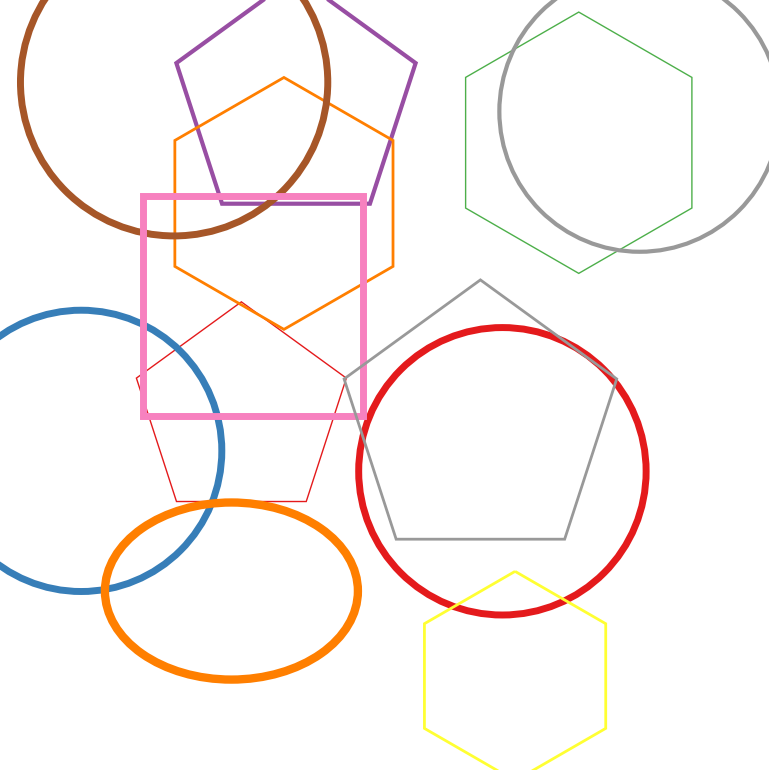[{"shape": "pentagon", "thickness": 0.5, "radius": 0.72, "center": [0.313, 0.465]}, {"shape": "circle", "thickness": 2.5, "radius": 0.93, "center": [0.652, 0.388]}, {"shape": "circle", "thickness": 2.5, "radius": 0.91, "center": [0.105, 0.414]}, {"shape": "hexagon", "thickness": 0.5, "radius": 0.85, "center": [0.752, 0.815]}, {"shape": "pentagon", "thickness": 1.5, "radius": 0.82, "center": [0.384, 0.868]}, {"shape": "hexagon", "thickness": 1, "radius": 0.82, "center": [0.369, 0.736]}, {"shape": "oval", "thickness": 3, "radius": 0.82, "center": [0.301, 0.232]}, {"shape": "hexagon", "thickness": 1, "radius": 0.68, "center": [0.669, 0.122]}, {"shape": "circle", "thickness": 2.5, "radius": 1.0, "center": [0.226, 0.893]}, {"shape": "square", "thickness": 2.5, "radius": 0.72, "center": [0.329, 0.603]}, {"shape": "pentagon", "thickness": 1, "radius": 0.93, "center": [0.624, 0.45]}, {"shape": "circle", "thickness": 1.5, "radius": 0.91, "center": [0.831, 0.855]}]